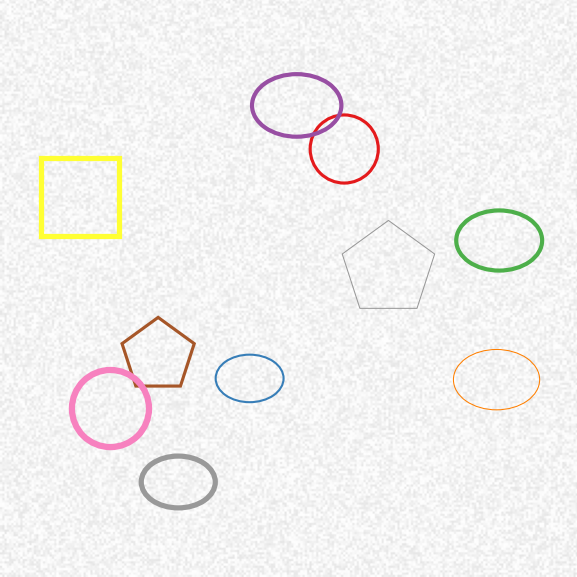[{"shape": "circle", "thickness": 1.5, "radius": 0.29, "center": [0.596, 0.741]}, {"shape": "oval", "thickness": 1, "radius": 0.29, "center": [0.432, 0.344]}, {"shape": "oval", "thickness": 2, "radius": 0.37, "center": [0.864, 0.583]}, {"shape": "oval", "thickness": 2, "radius": 0.39, "center": [0.514, 0.817]}, {"shape": "oval", "thickness": 0.5, "radius": 0.37, "center": [0.86, 0.342]}, {"shape": "square", "thickness": 2.5, "radius": 0.34, "center": [0.139, 0.657]}, {"shape": "pentagon", "thickness": 1.5, "radius": 0.33, "center": [0.274, 0.384]}, {"shape": "circle", "thickness": 3, "radius": 0.33, "center": [0.191, 0.292]}, {"shape": "pentagon", "thickness": 0.5, "radius": 0.42, "center": [0.673, 0.533]}, {"shape": "oval", "thickness": 2.5, "radius": 0.32, "center": [0.309, 0.165]}]